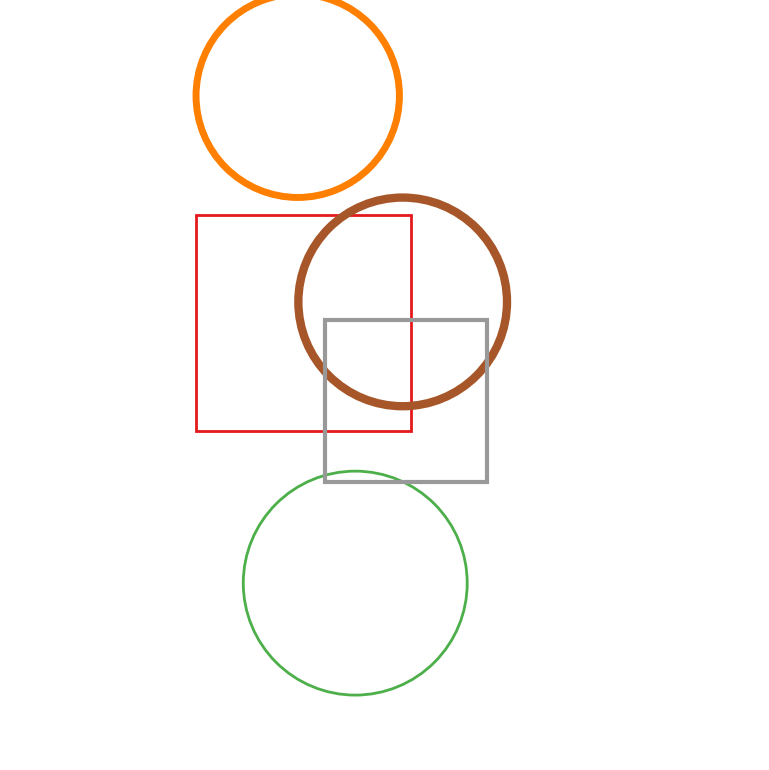[{"shape": "square", "thickness": 1, "radius": 0.7, "center": [0.394, 0.581]}, {"shape": "circle", "thickness": 1, "radius": 0.73, "center": [0.461, 0.243]}, {"shape": "circle", "thickness": 2.5, "radius": 0.66, "center": [0.387, 0.876]}, {"shape": "circle", "thickness": 3, "radius": 0.68, "center": [0.523, 0.608]}, {"shape": "square", "thickness": 1.5, "radius": 0.53, "center": [0.528, 0.479]}]